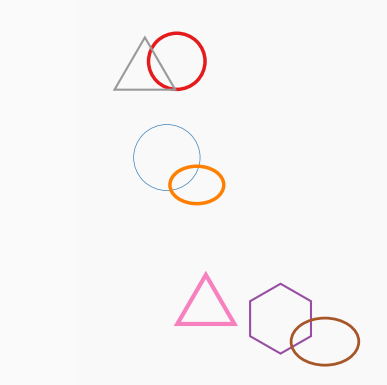[{"shape": "circle", "thickness": 2.5, "radius": 0.36, "center": [0.456, 0.841]}, {"shape": "circle", "thickness": 0.5, "radius": 0.43, "center": [0.431, 0.591]}, {"shape": "hexagon", "thickness": 1.5, "radius": 0.45, "center": [0.724, 0.172]}, {"shape": "oval", "thickness": 2.5, "radius": 0.35, "center": [0.508, 0.52]}, {"shape": "oval", "thickness": 2, "radius": 0.44, "center": [0.839, 0.113]}, {"shape": "triangle", "thickness": 3, "radius": 0.42, "center": [0.531, 0.201]}, {"shape": "triangle", "thickness": 1.5, "radius": 0.45, "center": [0.374, 0.812]}]